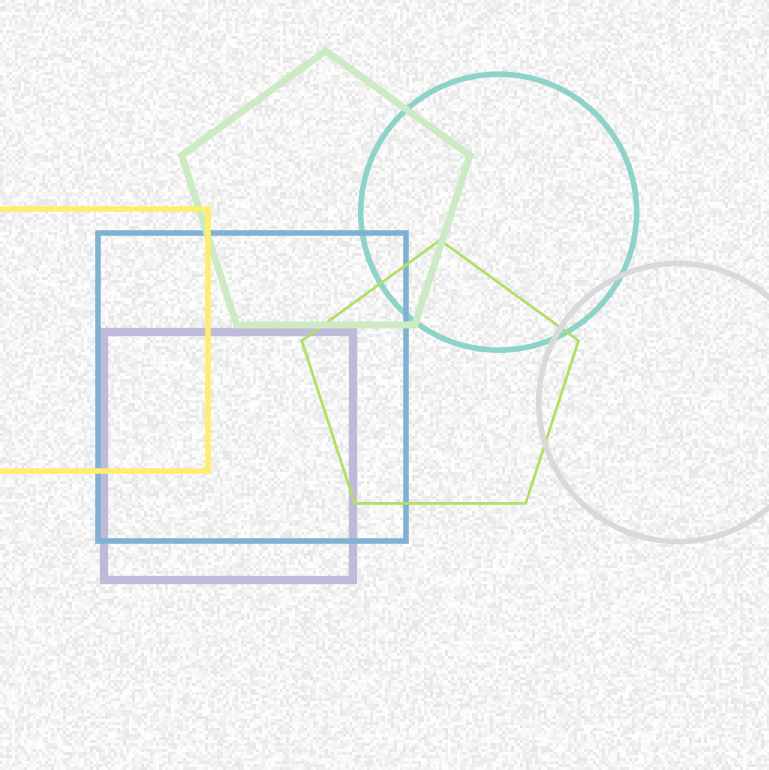[{"shape": "circle", "thickness": 2, "radius": 0.9, "center": [0.648, 0.724]}, {"shape": "square", "thickness": 3, "radius": 0.81, "center": [0.297, 0.408]}, {"shape": "square", "thickness": 2, "radius": 1.0, "center": [0.327, 0.497]}, {"shape": "pentagon", "thickness": 1, "radius": 0.94, "center": [0.572, 0.499]}, {"shape": "circle", "thickness": 2, "radius": 0.9, "center": [0.88, 0.477]}, {"shape": "pentagon", "thickness": 2.5, "radius": 0.98, "center": [0.423, 0.737]}, {"shape": "square", "thickness": 2, "radius": 0.85, "center": [0.101, 0.558]}]